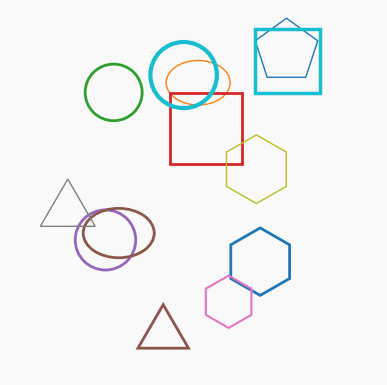[{"shape": "pentagon", "thickness": 1, "radius": 0.42, "center": [0.739, 0.868]}, {"shape": "hexagon", "thickness": 2, "radius": 0.44, "center": [0.671, 0.32]}, {"shape": "oval", "thickness": 1, "radius": 0.41, "center": [0.511, 0.785]}, {"shape": "circle", "thickness": 2, "radius": 0.37, "center": [0.293, 0.76]}, {"shape": "square", "thickness": 2, "radius": 0.46, "center": [0.532, 0.667]}, {"shape": "circle", "thickness": 2, "radius": 0.39, "center": [0.272, 0.377]}, {"shape": "triangle", "thickness": 2, "radius": 0.38, "center": [0.421, 0.133]}, {"shape": "oval", "thickness": 2, "radius": 0.46, "center": [0.306, 0.395]}, {"shape": "hexagon", "thickness": 1.5, "radius": 0.34, "center": [0.59, 0.216]}, {"shape": "triangle", "thickness": 1, "radius": 0.41, "center": [0.175, 0.453]}, {"shape": "hexagon", "thickness": 1, "radius": 0.45, "center": [0.662, 0.56]}, {"shape": "square", "thickness": 2.5, "radius": 0.42, "center": [0.741, 0.841]}, {"shape": "circle", "thickness": 3, "radius": 0.43, "center": [0.474, 0.805]}]